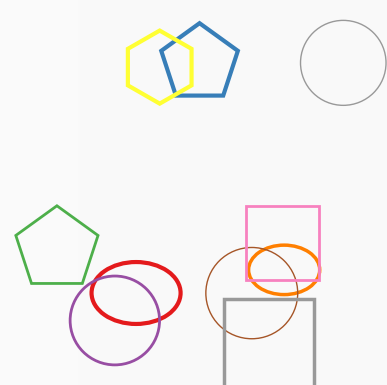[{"shape": "oval", "thickness": 3, "radius": 0.57, "center": [0.351, 0.239]}, {"shape": "pentagon", "thickness": 3, "radius": 0.52, "center": [0.515, 0.836]}, {"shape": "pentagon", "thickness": 2, "radius": 0.56, "center": [0.147, 0.354]}, {"shape": "circle", "thickness": 2, "radius": 0.58, "center": [0.296, 0.168]}, {"shape": "oval", "thickness": 2.5, "radius": 0.46, "center": [0.733, 0.299]}, {"shape": "hexagon", "thickness": 3, "radius": 0.47, "center": [0.412, 0.826]}, {"shape": "circle", "thickness": 1, "radius": 0.59, "center": [0.65, 0.239]}, {"shape": "square", "thickness": 2, "radius": 0.48, "center": [0.729, 0.369]}, {"shape": "square", "thickness": 2.5, "radius": 0.58, "center": [0.695, 0.106]}, {"shape": "circle", "thickness": 1, "radius": 0.55, "center": [0.886, 0.837]}]